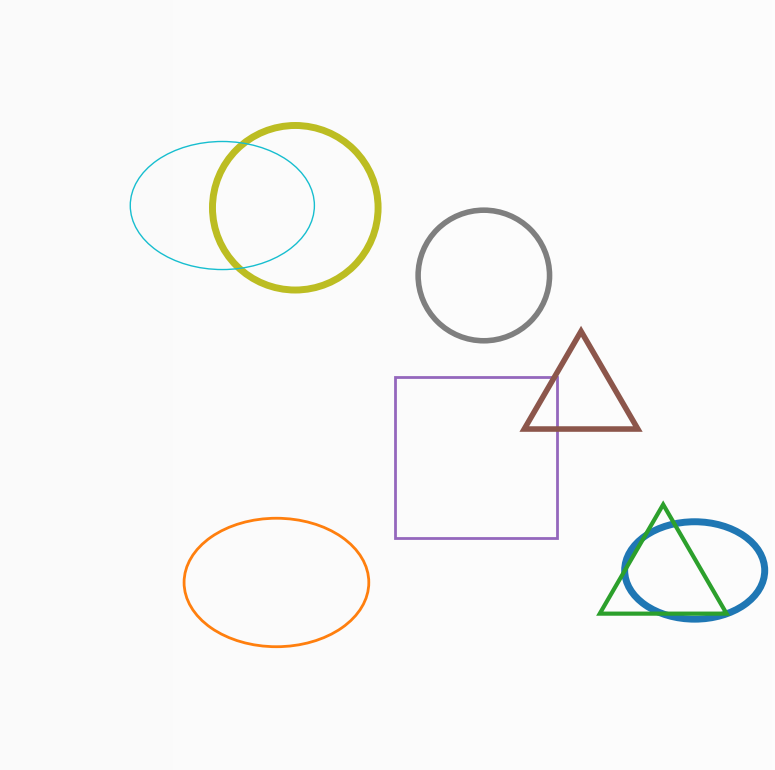[{"shape": "oval", "thickness": 2.5, "radius": 0.45, "center": [0.896, 0.259]}, {"shape": "oval", "thickness": 1, "radius": 0.6, "center": [0.357, 0.244]}, {"shape": "triangle", "thickness": 1.5, "radius": 0.47, "center": [0.856, 0.25]}, {"shape": "square", "thickness": 1, "radius": 0.52, "center": [0.614, 0.406]}, {"shape": "triangle", "thickness": 2, "radius": 0.42, "center": [0.75, 0.485]}, {"shape": "circle", "thickness": 2, "radius": 0.42, "center": [0.624, 0.642]}, {"shape": "circle", "thickness": 2.5, "radius": 0.53, "center": [0.381, 0.73]}, {"shape": "oval", "thickness": 0.5, "radius": 0.59, "center": [0.287, 0.733]}]